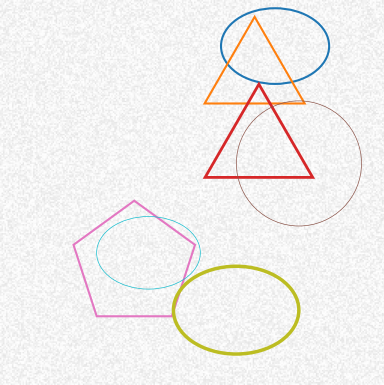[{"shape": "oval", "thickness": 1.5, "radius": 0.7, "center": [0.714, 0.88]}, {"shape": "triangle", "thickness": 1.5, "radius": 0.75, "center": [0.661, 0.806]}, {"shape": "triangle", "thickness": 2, "radius": 0.81, "center": [0.672, 0.62]}, {"shape": "circle", "thickness": 0.5, "radius": 0.81, "center": [0.777, 0.575]}, {"shape": "pentagon", "thickness": 1.5, "radius": 0.83, "center": [0.349, 0.313]}, {"shape": "oval", "thickness": 2.5, "radius": 0.81, "center": [0.613, 0.194]}, {"shape": "oval", "thickness": 0.5, "radius": 0.67, "center": [0.386, 0.343]}]